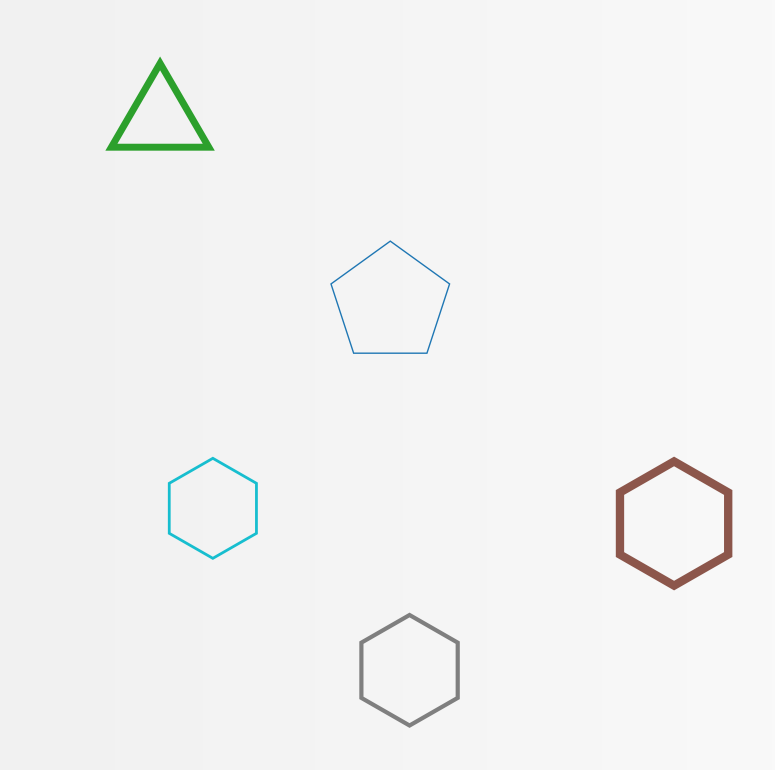[{"shape": "pentagon", "thickness": 0.5, "radius": 0.4, "center": [0.504, 0.606]}, {"shape": "triangle", "thickness": 2.5, "radius": 0.36, "center": [0.207, 0.845]}, {"shape": "hexagon", "thickness": 3, "radius": 0.4, "center": [0.87, 0.32]}, {"shape": "hexagon", "thickness": 1.5, "radius": 0.36, "center": [0.528, 0.13]}, {"shape": "hexagon", "thickness": 1, "radius": 0.32, "center": [0.275, 0.34]}]